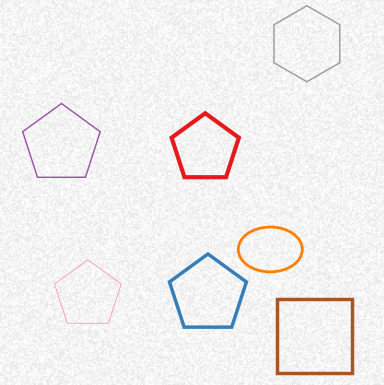[{"shape": "pentagon", "thickness": 3, "radius": 0.46, "center": [0.533, 0.614]}, {"shape": "pentagon", "thickness": 2.5, "radius": 0.53, "center": [0.54, 0.235]}, {"shape": "pentagon", "thickness": 1, "radius": 0.53, "center": [0.16, 0.625]}, {"shape": "oval", "thickness": 2, "radius": 0.42, "center": [0.702, 0.352]}, {"shape": "square", "thickness": 2.5, "radius": 0.48, "center": [0.816, 0.128]}, {"shape": "pentagon", "thickness": 0.5, "radius": 0.46, "center": [0.228, 0.234]}, {"shape": "hexagon", "thickness": 1, "radius": 0.49, "center": [0.797, 0.886]}]